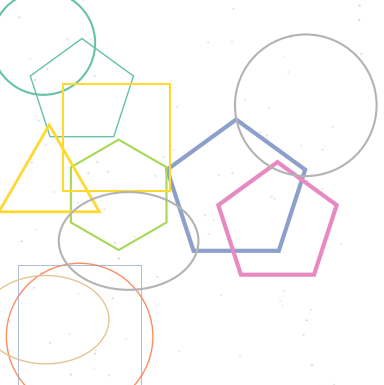[{"shape": "pentagon", "thickness": 1, "radius": 0.7, "center": [0.213, 0.759]}, {"shape": "circle", "thickness": 1.5, "radius": 0.67, "center": [0.113, 0.888]}, {"shape": "circle", "thickness": 1, "radius": 0.95, "center": [0.207, 0.126]}, {"shape": "square", "thickness": 0.5, "radius": 0.8, "center": [0.207, 0.152]}, {"shape": "pentagon", "thickness": 3, "radius": 0.94, "center": [0.613, 0.501]}, {"shape": "pentagon", "thickness": 3, "radius": 0.81, "center": [0.721, 0.417]}, {"shape": "hexagon", "thickness": 1.5, "radius": 0.72, "center": [0.308, 0.494]}, {"shape": "triangle", "thickness": 2, "radius": 0.75, "center": [0.128, 0.525]}, {"shape": "square", "thickness": 1.5, "radius": 0.69, "center": [0.303, 0.642]}, {"shape": "oval", "thickness": 1, "radius": 0.82, "center": [0.119, 0.17]}, {"shape": "oval", "thickness": 1.5, "radius": 0.91, "center": [0.334, 0.374]}, {"shape": "circle", "thickness": 1.5, "radius": 0.92, "center": [0.794, 0.727]}]